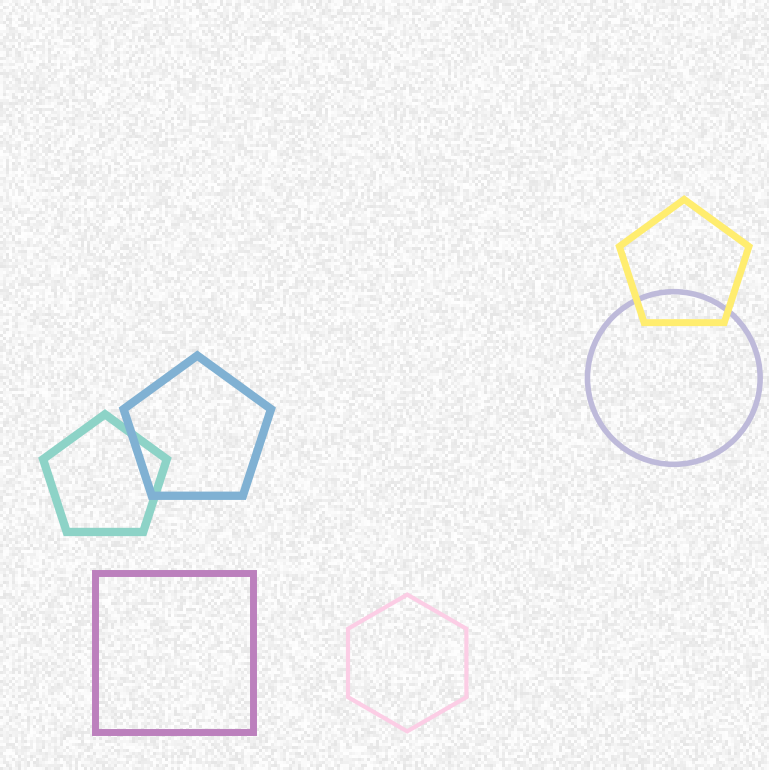[{"shape": "pentagon", "thickness": 3, "radius": 0.42, "center": [0.136, 0.377]}, {"shape": "circle", "thickness": 2, "radius": 0.56, "center": [0.875, 0.509]}, {"shape": "pentagon", "thickness": 3, "radius": 0.5, "center": [0.256, 0.438]}, {"shape": "hexagon", "thickness": 1.5, "radius": 0.44, "center": [0.529, 0.139]}, {"shape": "square", "thickness": 2.5, "radius": 0.52, "center": [0.226, 0.153]}, {"shape": "pentagon", "thickness": 2.5, "radius": 0.44, "center": [0.889, 0.653]}]